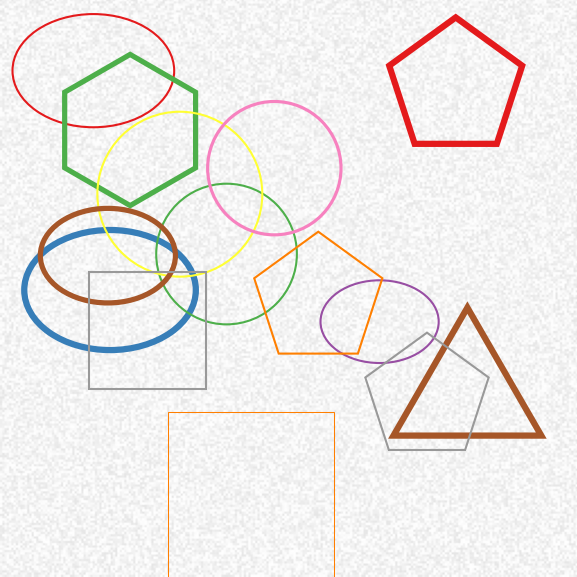[{"shape": "pentagon", "thickness": 3, "radius": 0.61, "center": [0.789, 0.848]}, {"shape": "oval", "thickness": 1, "radius": 0.7, "center": [0.162, 0.877]}, {"shape": "oval", "thickness": 3, "radius": 0.74, "center": [0.191, 0.497]}, {"shape": "hexagon", "thickness": 2.5, "radius": 0.65, "center": [0.225, 0.774]}, {"shape": "circle", "thickness": 1, "radius": 0.61, "center": [0.392, 0.559]}, {"shape": "oval", "thickness": 1, "radius": 0.51, "center": [0.657, 0.442]}, {"shape": "pentagon", "thickness": 1, "radius": 0.58, "center": [0.551, 0.481]}, {"shape": "square", "thickness": 0.5, "radius": 0.72, "center": [0.435, 0.142]}, {"shape": "circle", "thickness": 1, "radius": 0.71, "center": [0.311, 0.663]}, {"shape": "oval", "thickness": 2.5, "radius": 0.58, "center": [0.187, 0.556]}, {"shape": "triangle", "thickness": 3, "radius": 0.74, "center": [0.809, 0.319]}, {"shape": "circle", "thickness": 1.5, "radius": 0.58, "center": [0.475, 0.708]}, {"shape": "pentagon", "thickness": 1, "radius": 0.56, "center": [0.739, 0.311]}, {"shape": "square", "thickness": 1, "radius": 0.51, "center": [0.256, 0.427]}]